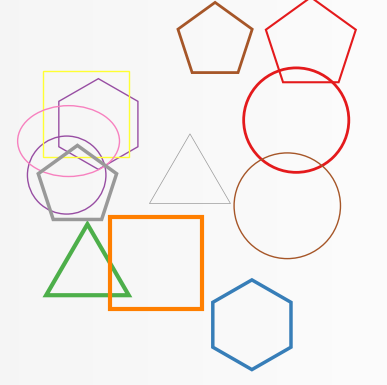[{"shape": "circle", "thickness": 2, "radius": 0.68, "center": [0.764, 0.688]}, {"shape": "pentagon", "thickness": 1.5, "radius": 0.61, "center": [0.802, 0.885]}, {"shape": "hexagon", "thickness": 2.5, "radius": 0.58, "center": [0.65, 0.156]}, {"shape": "triangle", "thickness": 3, "radius": 0.62, "center": [0.226, 0.295]}, {"shape": "hexagon", "thickness": 1, "radius": 0.59, "center": [0.254, 0.678]}, {"shape": "circle", "thickness": 1, "radius": 0.51, "center": [0.172, 0.545]}, {"shape": "square", "thickness": 3, "radius": 0.6, "center": [0.403, 0.317]}, {"shape": "square", "thickness": 1, "radius": 0.56, "center": [0.223, 0.704]}, {"shape": "pentagon", "thickness": 2, "radius": 0.5, "center": [0.555, 0.893]}, {"shape": "circle", "thickness": 1, "radius": 0.69, "center": [0.741, 0.466]}, {"shape": "oval", "thickness": 1, "radius": 0.66, "center": [0.177, 0.634]}, {"shape": "pentagon", "thickness": 2.5, "radius": 0.53, "center": [0.2, 0.516]}, {"shape": "triangle", "thickness": 0.5, "radius": 0.6, "center": [0.49, 0.532]}]